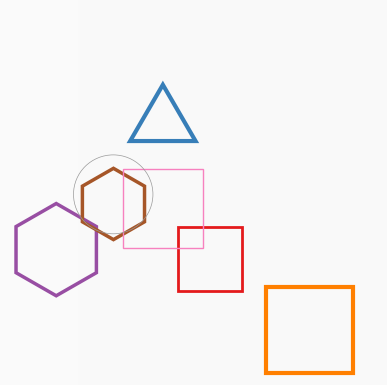[{"shape": "square", "thickness": 2, "radius": 0.42, "center": [0.542, 0.327]}, {"shape": "triangle", "thickness": 3, "radius": 0.49, "center": [0.42, 0.682]}, {"shape": "hexagon", "thickness": 2.5, "radius": 0.6, "center": [0.145, 0.352]}, {"shape": "square", "thickness": 3, "radius": 0.56, "center": [0.799, 0.144]}, {"shape": "hexagon", "thickness": 2.5, "radius": 0.46, "center": [0.293, 0.47]}, {"shape": "square", "thickness": 1, "radius": 0.52, "center": [0.421, 0.458]}, {"shape": "circle", "thickness": 0.5, "radius": 0.51, "center": [0.292, 0.495]}]